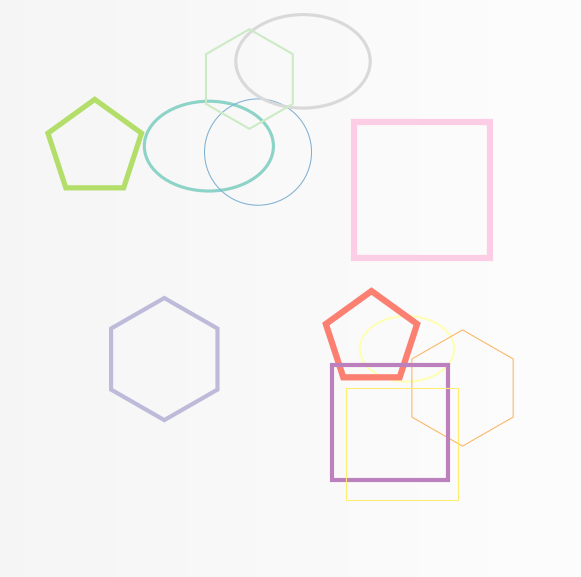[{"shape": "oval", "thickness": 1.5, "radius": 0.56, "center": [0.359, 0.746]}, {"shape": "oval", "thickness": 1, "radius": 0.41, "center": [0.7, 0.395]}, {"shape": "hexagon", "thickness": 2, "radius": 0.53, "center": [0.283, 0.377]}, {"shape": "pentagon", "thickness": 3, "radius": 0.41, "center": [0.639, 0.413]}, {"shape": "circle", "thickness": 0.5, "radius": 0.46, "center": [0.444, 0.736]}, {"shape": "hexagon", "thickness": 0.5, "radius": 0.5, "center": [0.796, 0.327]}, {"shape": "pentagon", "thickness": 2.5, "radius": 0.42, "center": [0.163, 0.742]}, {"shape": "square", "thickness": 3, "radius": 0.59, "center": [0.727, 0.67]}, {"shape": "oval", "thickness": 1.5, "radius": 0.58, "center": [0.521, 0.893]}, {"shape": "square", "thickness": 2, "radius": 0.5, "center": [0.671, 0.268]}, {"shape": "hexagon", "thickness": 1, "radius": 0.43, "center": [0.429, 0.862]}, {"shape": "square", "thickness": 0.5, "radius": 0.48, "center": [0.692, 0.23]}]